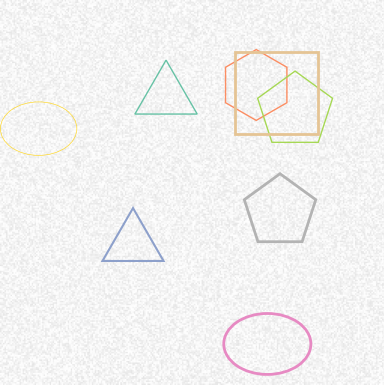[{"shape": "triangle", "thickness": 1, "radius": 0.47, "center": [0.431, 0.75]}, {"shape": "hexagon", "thickness": 1, "radius": 0.46, "center": [0.666, 0.779]}, {"shape": "triangle", "thickness": 1.5, "radius": 0.46, "center": [0.346, 0.368]}, {"shape": "oval", "thickness": 2, "radius": 0.57, "center": [0.694, 0.107]}, {"shape": "pentagon", "thickness": 1, "radius": 0.51, "center": [0.766, 0.713]}, {"shape": "oval", "thickness": 0.5, "radius": 0.5, "center": [0.1, 0.666]}, {"shape": "square", "thickness": 2, "radius": 0.54, "center": [0.718, 0.758]}, {"shape": "pentagon", "thickness": 2, "radius": 0.49, "center": [0.727, 0.451]}]